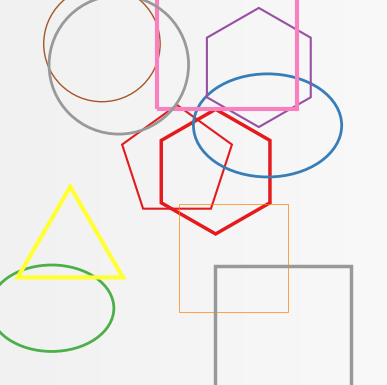[{"shape": "hexagon", "thickness": 2.5, "radius": 0.81, "center": [0.556, 0.554]}, {"shape": "pentagon", "thickness": 1.5, "radius": 0.74, "center": [0.457, 0.578]}, {"shape": "oval", "thickness": 2, "radius": 0.96, "center": [0.69, 0.674]}, {"shape": "oval", "thickness": 2, "radius": 0.8, "center": [0.133, 0.199]}, {"shape": "hexagon", "thickness": 1.5, "radius": 0.77, "center": [0.668, 0.825]}, {"shape": "square", "thickness": 0.5, "radius": 0.71, "center": [0.602, 0.33]}, {"shape": "triangle", "thickness": 3, "radius": 0.78, "center": [0.181, 0.358]}, {"shape": "circle", "thickness": 1, "radius": 0.75, "center": [0.263, 0.886]}, {"shape": "square", "thickness": 3, "radius": 0.9, "center": [0.586, 0.897]}, {"shape": "square", "thickness": 2.5, "radius": 0.88, "center": [0.731, 0.133]}, {"shape": "circle", "thickness": 2, "radius": 0.9, "center": [0.307, 0.832]}]